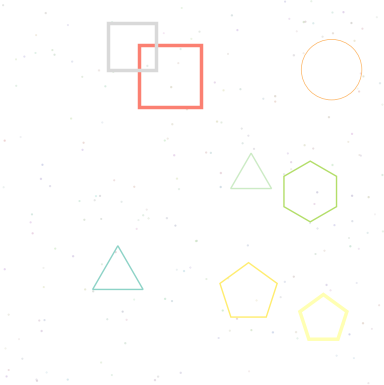[{"shape": "triangle", "thickness": 1, "radius": 0.38, "center": [0.306, 0.286]}, {"shape": "pentagon", "thickness": 2.5, "radius": 0.32, "center": [0.84, 0.171]}, {"shape": "square", "thickness": 2.5, "radius": 0.41, "center": [0.441, 0.802]}, {"shape": "circle", "thickness": 0.5, "radius": 0.39, "center": [0.861, 0.819]}, {"shape": "hexagon", "thickness": 1, "radius": 0.39, "center": [0.806, 0.503]}, {"shape": "square", "thickness": 2.5, "radius": 0.31, "center": [0.343, 0.879]}, {"shape": "triangle", "thickness": 1, "radius": 0.31, "center": [0.652, 0.541]}, {"shape": "pentagon", "thickness": 1, "radius": 0.39, "center": [0.646, 0.24]}]